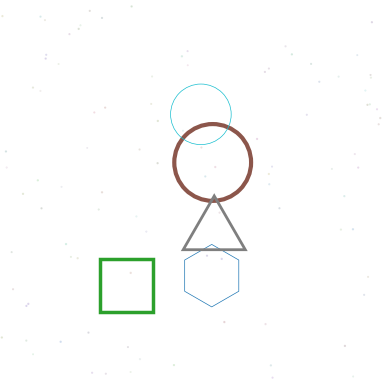[{"shape": "hexagon", "thickness": 0.5, "radius": 0.41, "center": [0.55, 0.284]}, {"shape": "square", "thickness": 2.5, "radius": 0.35, "center": [0.329, 0.258]}, {"shape": "circle", "thickness": 3, "radius": 0.5, "center": [0.552, 0.578]}, {"shape": "triangle", "thickness": 2, "radius": 0.47, "center": [0.556, 0.398]}, {"shape": "circle", "thickness": 0.5, "radius": 0.39, "center": [0.522, 0.703]}]